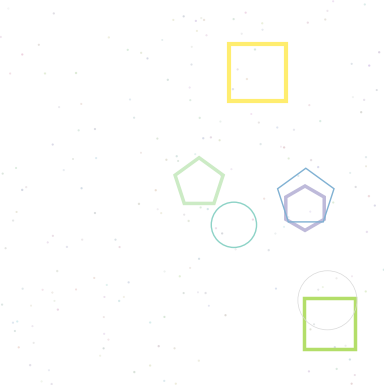[{"shape": "circle", "thickness": 1, "radius": 0.29, "center": [0.608, 0.416]}, {"shape": "hexagon", "thickness": 2.5, "radius": 0.29, "center": [0.792, 0.459]}, {"shape": "pentagon", "thickness": 1, "radius": 0.39, "center": [0.794, 0.486]}, {"shape": "square", "thickness": 2.5, "radius": 0.33, "center": [0.856, 0.16]}, {"shape": "circle", "thickness": 0.5, "radius": 0.38, "center": [0.85, 0.22]}, {"shape": "pentagon", "thickness": 2.5, "radius": 0.33, "center": [0.517, 0.525]}, {"shape": "square", "thickness": 3, "radius": 0.37, "center": [0.669, 0.812]}]